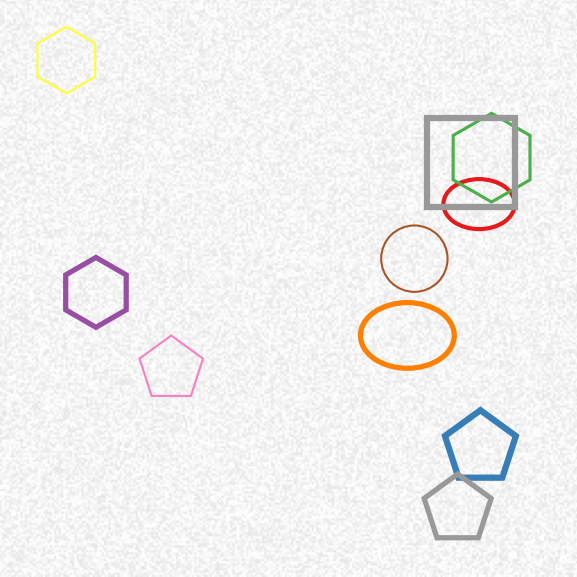[{"shape": "oval", "thickness": 2, "radius": 0.31, "center": [0.83, 0.646]}, {"shape": "pentagon", "thickness": 3, "radius": 0.32, "center": [0.832, 0.224]}, {"shape": "hexagon", "thickness": 1.5, "radius": 0.38, "center": [0.851, 0.726]}, {"shape": "hexagon", "thickness": 2.5, "radius": 0.3, "center": [0.166, 0.493]}, {"shape": "oval", "thickness": 2.5, "radius": 0.41, "center": [0.705, 0.418]}, {"shape": "hexagon", "thickness": 1, "radius": 0.29, "center": [0.115, 0.895]}, {"shape": "circle", "thickness": 1, "radius": 0.29, "center": [0.718, 0.551]}, {"shape": "pentagon", "thickness": 1, "radius": 0.29, "center": [0.297, 0.36]}, {"shape": "pentagon", "thickness": 2.5, "radius": 0.3, "center": [0.792, 0.117]}, {"shape": "square", "thickness": 3, "radius": 0.38, "center": [0.815, 0.718]}]